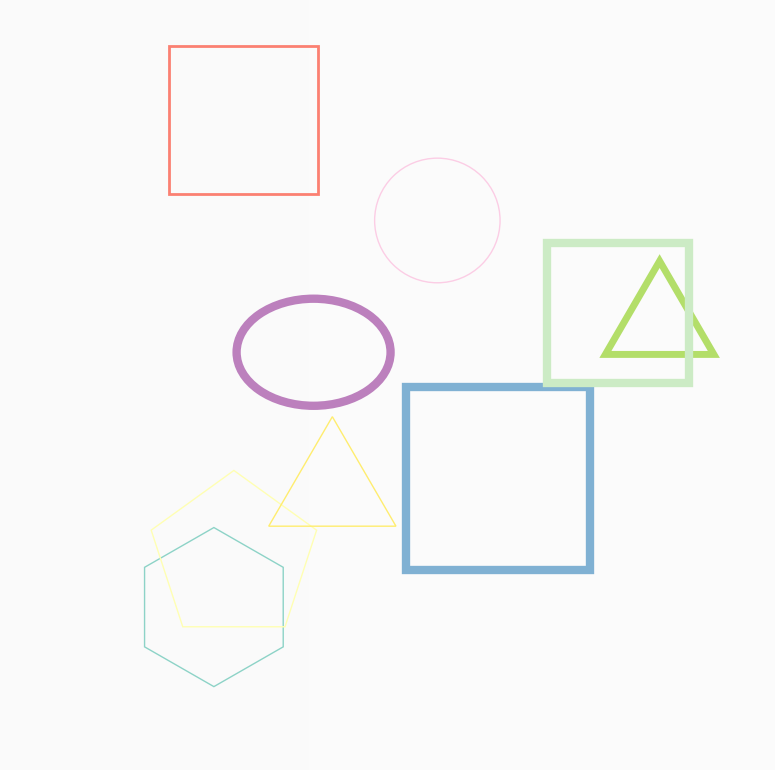[{"shape": "hexagon", "thickness": 0.5, "radius": 0.52, "center": [0.276, 0.212]}, {"shape": "pentagon", "thickness": 0.5, "radius": 0.56, "center": [0.302, 0.277]}, {"shape": "square", "thickness": 1, "radius": 0.48, "center": [0.315, 0.844]}, {"shape": "square", "thickness": 3, "radius": 0.59, "center": [0.643, 0.379]}, {"shape": "triangle", "thickness": 2.5, "radius": 0.4, "center": [0.851, 0.58]}, {"shape": "circle", "thickness": 0.5, "radius": 0.4, "center": [0.564, 0.714]}, {"shape": "oval", "thickness": 3, "radius": 0.5, "center": [0.405, 0.543]}, {"shape": "square", "thickness": 3, "radius": 0.46, "center": [0.797, 0.594]}, {"shape": "triangle", "thickness": 0.5, "radius": 0.47, "center": [0.429, 0.364]}]